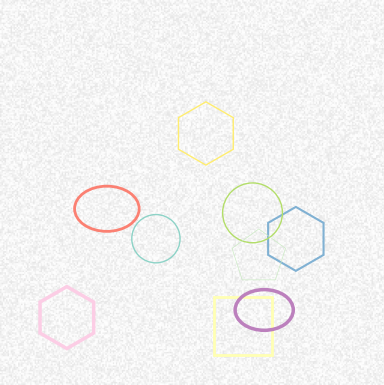[{"shape": "circle", "thickness": 1, "radius": 0.31, "center": [0.405, 0.38]}, {"shape": "square", "thickness": 2, "radius": 0.37, "center": [0.631, 0.153]}, {"shape": "oval", "thickness": 2, "radius": 0.42, "center": [0.278, 0.458]}, {"shape": "hexagon", "thickness": 1.5, "radius": 0.42, "center": [0.768, 0.38]}, {"shape": "circle", "thickness": 1, "radius": 0.39, "center": [0.656, 0.447]}, {"shape": "hexagon", "thickness": 2.5, "radius": 0.4, "center": [0.174, 0.175]}, {"shape": "oval", "thickness": 2.5, "radius": 0.38, "center": [0.686, 0.195]}, {"shape": "pentagon", "thickness": 0.5, "radius": 0.37, "center": [0.672, 0.332]}, {"shape": "hexagon", "thickness": 1, "radius": 0.41, "center": [0.535, 0.653]}]